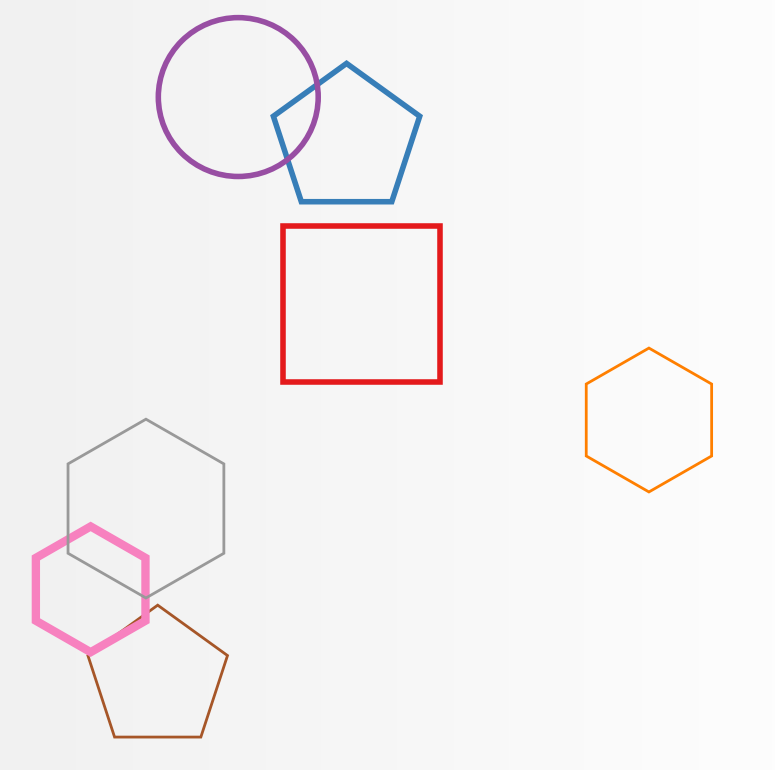[{"shape": "square", "thickness": 2, "radius": 0.51, "center": [0.467, 0.605]}, {"shape": "pentagon", "thickness": 2, "radius": 0.5, "center": [0.447, 0.818]}, {"shape": "circle", "thickness": 2, "radius": 0.52, "center": [0.307, 0.874]}, {"shape": "hexagon", "thickness": 1, "radius": 0.47, "center": [0.837, 0.455]}, {"shape": "pentagon", "thickness": 1, "radius": 0.47, "center": [0.203, 0.119]}, {"shape": "hexagon", "thickness": 3, "radius": 0.41, "center": [0.117, 0.235]}, {"shape": "hexagon", "thickness": 1, "radius": 0.58, "center": [0.188, 0.339]}]